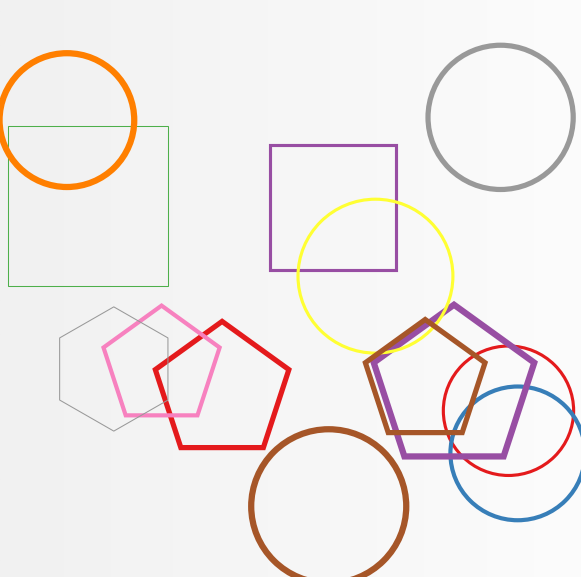[{"shape": "circle", "thickness": 1.5, "radius": 0.56, "center": [0.875, 0.288]}, {"shape": "pentagon", "thickness": 2.5, "radius": 0.6, "center": [0.382, 0.322]}, {"shape": "circle", "thickness": 2, "radius": 0.58, "center": [0.891, 0.214]}, {"shape": "square", "thickness": 0.5, "radius": 0.69, "center": [0.152, 0.642]}, {"shape": "square", "thickness": 1.5, "radius": 0.54, "center": [0.573, 0.64]}, {"shape": "pentagon", "thickness": 3, "radius": 0.73, "center": [0.781, 0.326]}, {"shape": "circle", "thickness": 3, "radius": 0.58, "center": [0.115, 0.791]}, {"shape": "circle", "thickness": 1.5, "radius": 0.67, "center": [0.646, 0.521]}, {"shape": "pentagon", "thickness": 2.5, "radius": 0.54, "center": [0.732, 0.338]}, {"shape": "circle", "thickness": 3, "radius": 0.67, "center": [0.566, 0.122]}, {"shape": "pentagon", "thickness": 2, "radius": 0.53, "center": [0.278, 0.365]}, {"shape": "hexagon", "thickness": 0.5, "radius": 0.54, "center": [0.196, 0.36]}, {"shape": "circle", "thickness": 2.5, "radius": 0.62, "center": [0.861, 0.796]}]